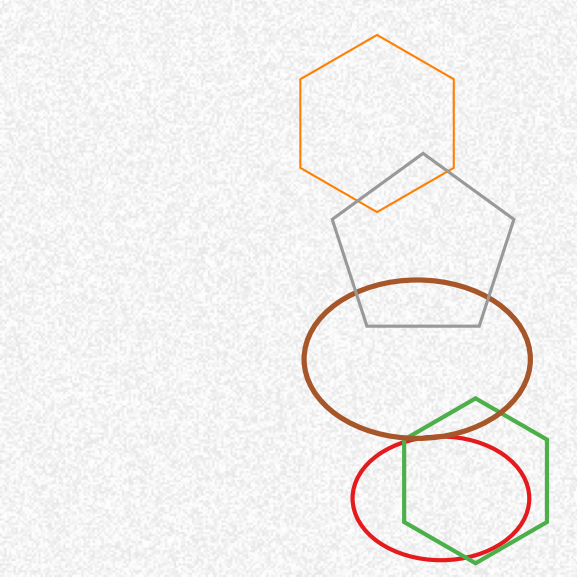[{"shape": "oval", "thickness": 2, "radius": 0.76, "center": [0.764, 0.136]}, {"shape": "hexagon", "thickness": 2, "radius": 0.71, "center": [0.823, 0.167]}, {"shape": "hexagon", "thickness": 1, "radius": 0.77, "center": [0.653, 0.785]}, {"shape": "oval", "thickness": 2.5, "radius": 0.98, "center": [0.722, 0.377]}, {"shape": "pentagon", "thickness": 1.5, "radius": 0.83, "center": [0.733, 0.568]}]